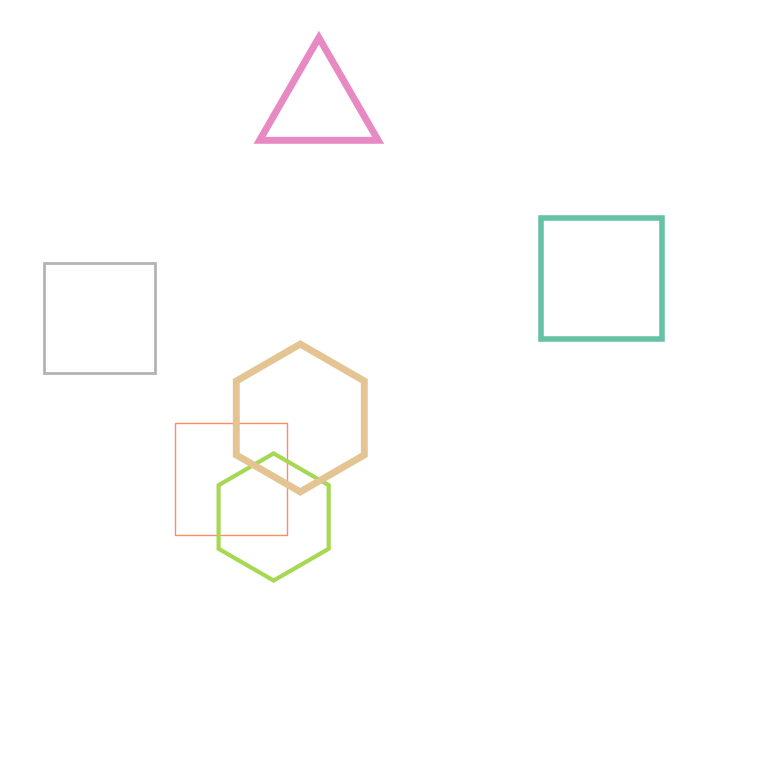[{"shape": "square", "thickness": 2, "radius": 0.39, "center": [0.781, 0.638]}, {"shape": "square", "thickness": 0.5, "radius": 0.36, "center": [0.3, 0.378]}, {"shape": "triangle", "thickness": 2.5, "radius": 0.44, "center": [0.414, 0.862]}, {"shape": "hexagon", "thickness": 1.5, "radius": 0.41, "center": [0.355, 0.329]}, {"shape": "hexagon", "thickness": 2.5, "radius": 0.48, "center": [0.39, 0.457]}, {"shape": "square", "thickness": 1, "radius": 0.36, "center": [0.129, 0.587]}]